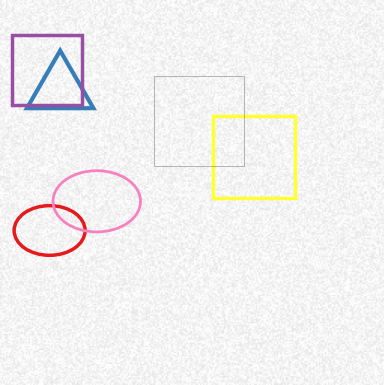[{"shape": "oval", "thickness": 2.5, "radius": 0.46, "center": [0.129, 0.401]}, {"shape": "triangle", "thickness": 3, "radius": 0.5, "center": [0.156, 0.769]}, {"shape": "square", "thickness": 2.5, "radius": 0.46, "center": [0.122, 0.818]}, {"shape": "square", "thickness": 2.5, "radius": 0.53, "center": [0.66, 0.592]}, {"shape": "oval", "thickness": 2, "radius": 0.57, "center": [0.251, 0.477]}, {"shape": "square", "thickness": 0.5, "radius": 0.58, "center": [0.517, 0.686]}]